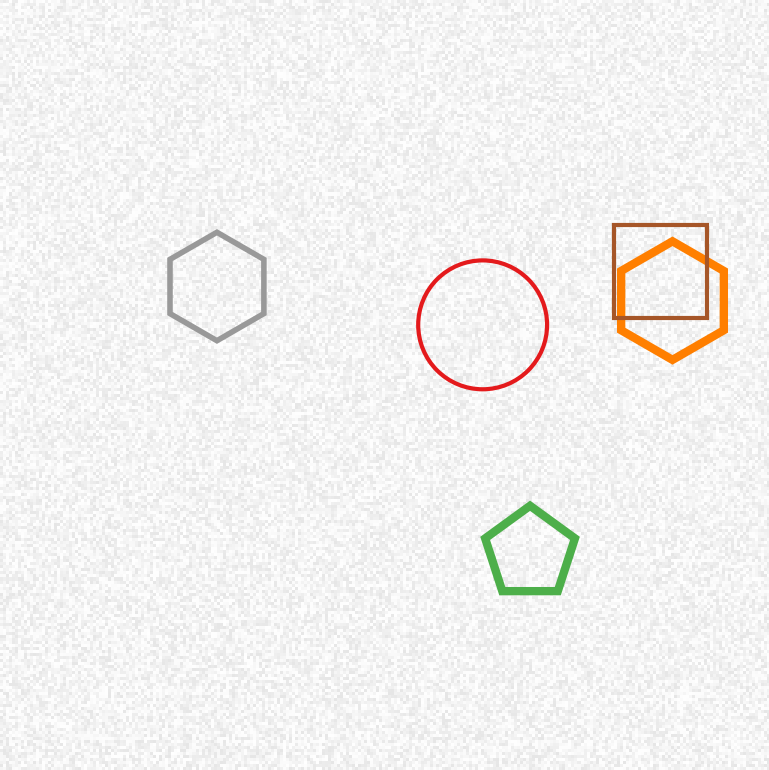[{"shape": "circle", "thickness": 1.5, "radius": 0.42, "center": [0.627, 0.578]}, {"shape": "pentagon", "thickness": 3, "radius": 0.31, "center": [0.688, 0.282]}, {"shape": "hexagon", "thickness": 3, "radius": 0.38, "center": [0.873, 0.61]}, {"shape": "square", "thickness": 1.5, "radius": 0.3, "center": [0.858, 0.647]}, {"shape": "hexagon", "thickness": 2, "radius": 0.35, "center": [0.282, 0.628]}]